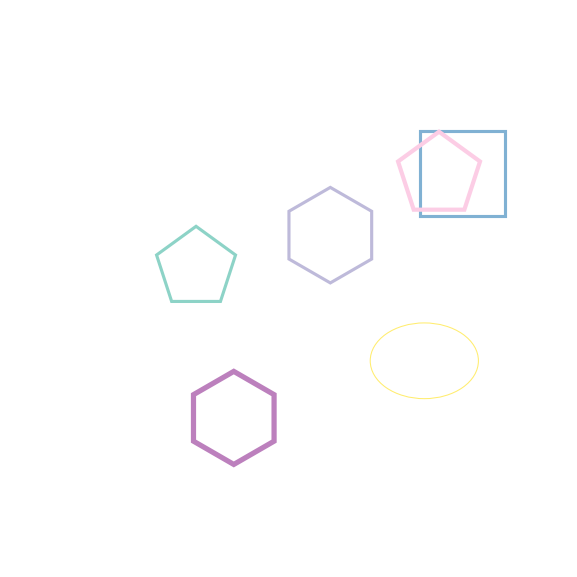[{"shape": "pentagon", "thickness": 1.5, "radius": 0.36, "center": [0.339, 0.535]}, {"shape": "hexagon", "thickness": 1.5, "radius": 0.41, "center": [0.572, 0.592]}, {"shape": "square", "thickness": 1.5, "radius": 0.37, "center": [0.801, 0.699]}, {"shape": "pentagon", "thickness": 2, "radius": 0.37, "center": [0.76, 0.696]}, {"shape": "hexagon", "thickness": 2.5, "radius": 0.4, "center": [0.405, 0.275]}, {"shape": "oval", "thickness": 0.5, "radius": 0.47, "center": [0.735, 0.374]}]